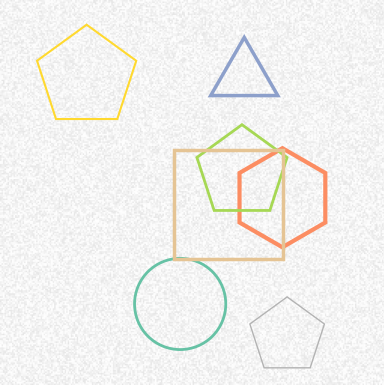[{"shape": "circle", "thickness": 2, "radius": 0.59, "center": [0.468, 0.21]}, {"shape": "hexagon", "thickness": 3, "radius": 0.64, "center": [0.734, 0.486]}, {"shape": "triangle", "thickness": 2.5, "radius": 0.5, "center": [0.634, 0.802]}, {"shape": "pentagon", "thickness": 2, "radius": 0.62, "center": [0.629, 0.553]}, {"shape": "pentagon", "thickness": 1.5, "radius": 0.68, "center": [0.225, 0.8]}, {"shape": "square", "thickness": 2.5, "radius": 0.71, "center": [0.594, 0.468]}, {"shape": "pentagon", "thickness": 1, "radius": 0.51, "center": [0.746, 0.127]}]